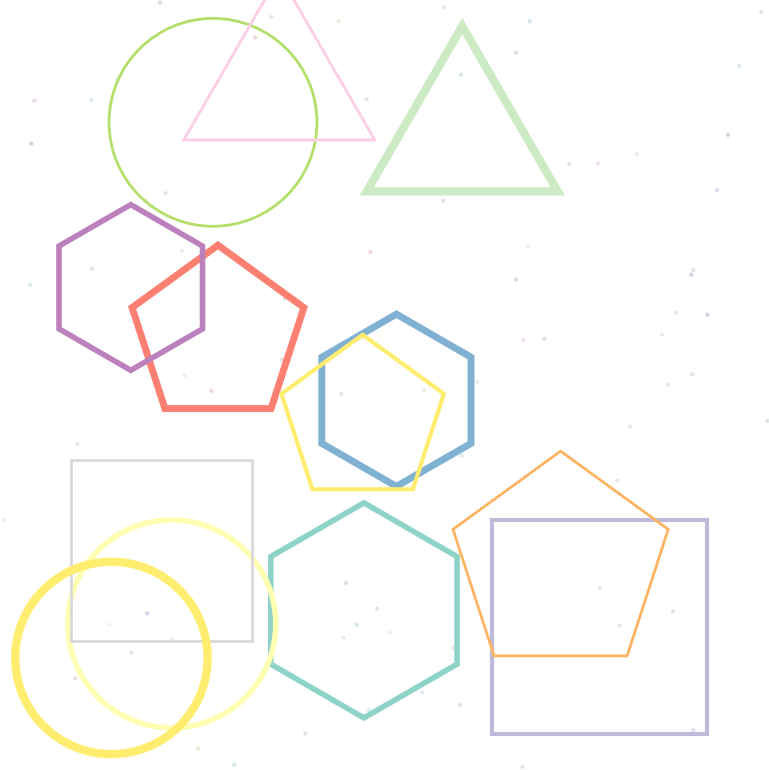[{"shape": "hexagon", "thickness": 2, "radius": 0.7, "center": [0.473, 0.207]}, {"shape": "circle", "thickness": 2, "radius": 0.68, "center": [0.223, 0.19]}, {"shape": "square", "thickness": 1.5, "radius": 0.7, "center": [0.779, 0.186]}, {"shape": "pentagon", "thickness": 2.5, "radius": 0.59, "center": [0.283, 0.564]}, {"shape": "hexagon", "thickness": 2.5, "radius": 0.56, "center": [0.515, 0.48]}, {"shape": "pentagon", "thickness": 1, "radius": 0.73, "center": [0.728, 0.267]}, {"shape": "circle", "thickness": 1, "radius": 0.68, "center": [0.277, 0.841]}, {"shape": "triangle", "thickness": 1, "radius": 0.72, "center": [0.363, 0.89]}, {"shape": "square", "thickness": 1, "radius": 0.59, "center": [0.21, 0.285]}, {"shape": "hexagon", "thickness": 2, "radius": 0.54, "center": [0.17, 0.627]}, {"shape": "triangle", "thickness": 3, "radius": 0.72, "center": [0.6, 0.823]}, {"shape": "circle", "thickness": 3, "radius": 0.62, "center": [0.145, 0.146]}, {"shape": "pentagon", "thickness": 1.5, "radius": 0.55, "center": [0.471, 0.454]}]